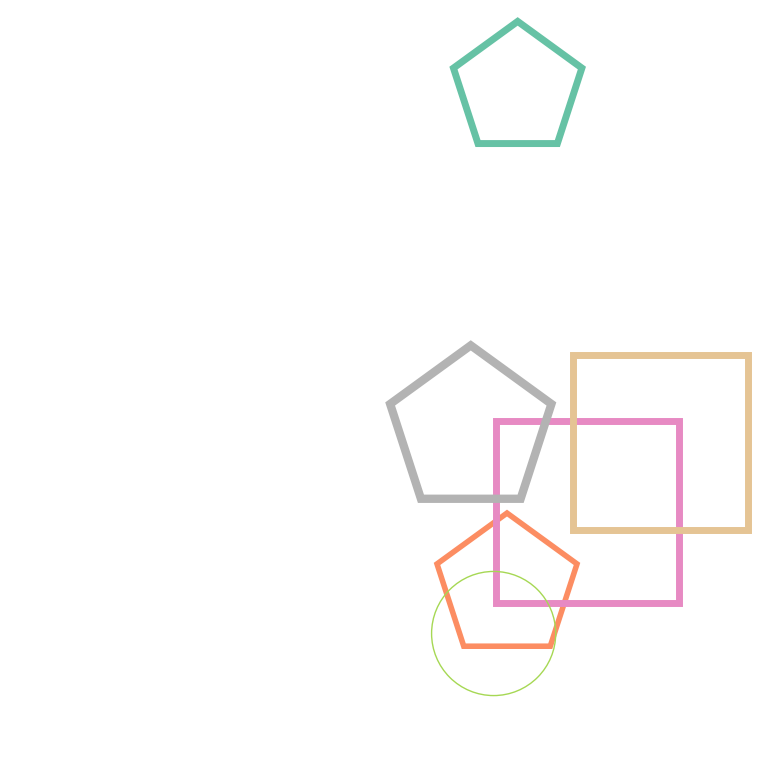[{"shape": "pentagon", "thickness": 2.5, "radius": 0.44, "center": [0.672, 0.885]}, {"shape": "pentagon", "thickness": 2, "radius": 0.48, "center": [0.658, 0.238]}, {"shape": "square", "thickness": 2.5, "radius": 0.59, "center": [0.763, 0.335]}, {"shape": "circle", "thickness": 0.5, "radius": 0.4, "center": [0.641, 0.177]}, {"shape": "square", "thickness": 2.5, "radius": 0.57, "center": [0.857, 0.425]}, {"shape": "pentagon", "thickness": 3, "radius": 0.55, "center": [0.611, 0.441]}]